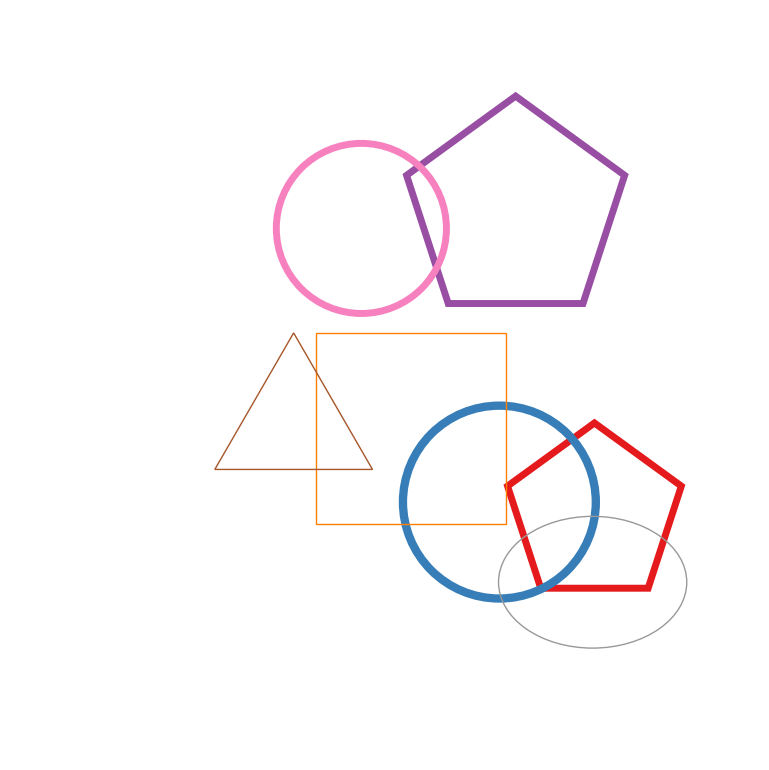[{"shape": "pentagon", "thickness": 2.5, "radius": 0.59, "center": [0.772, 0.332]}, {"shape": "circle", "thickness": 3, "radius": 0.63, "center": [0.649, 0.348]}, {"shape": "pentagon", "thickness": 2.5, "radius": 0.74, "center": [0.67, 0.726]}, {"shape": "square", "thickness": 0.5, "radius": 0.62, "center": [0.534, 0.443]}, {"shape": "triangle", "thickness": 0.5, "radius": 0.59, "center": [0.381, 0.449]}, {"shape": "circle", "thickness": 2.5, "radius": 0.55, "center": [0.469, 0.703]}, {"shape": "oval", "thickness": 0.5, "radius": 0.61, "center": [0.77, 0.244]}]